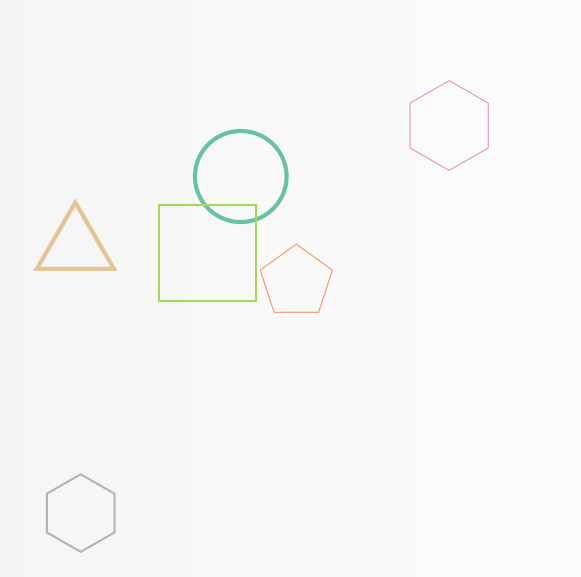[{"shape": "circle", "thickness": 2, "radius": 0.39, "center": [0.414, 0.693]}, {"shape": "pentagon", "thickness": 0.5, "radius": 0.33, "center": [0.51, 0.511]}, {"shape": "hexagon", "thickness": 0.5, "radius": 0.39, "center": [0.773, 0.782]}, {"shape": "square", "thickness": 1, "radius": 0.42, "center": [0.357, 0.561]}, {"shape": "triangle", "thickness": 2, "radius": 0.38, "center": [0.13, 0.572]}, {"shape": "hexagon", "thickness": 1, "radius": 0.34, "center": [0.139, 0.111]}]